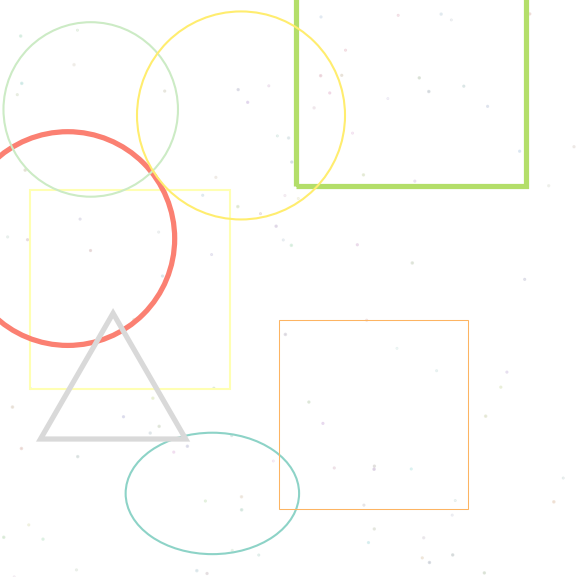[{"shape": "oval", "thickness": 1, "radius": 0.75, "center": [0.368, 0.145]}, {"shape": "square", "thickness": 1, "radius": 0.86, "center": [0.225, 0.498]}, {"shape": "circle", "thickness": 2.5, "radius": 0.93, "center": [0.117, 0.586]}, {"shape": "square", "thickness": 0.5, "radius": 0.82, "center": [0.646, 0.282]}, {"shape": "square", "thickness": 2.5, "radius": 1.0, "center": [0.712, 0.875]}, {"shape": "triangle", "thickness": 2.5, "radius": 0.73, "center": [0.196, 0.312]}, {"shape": "circle", "thickness": 1, "radius": 0.76, "center": [0.157, 0.81]}, {"shape": "circle", "thickness": 1, "radius": 0.9, "center": [0.417, 0.799]}]